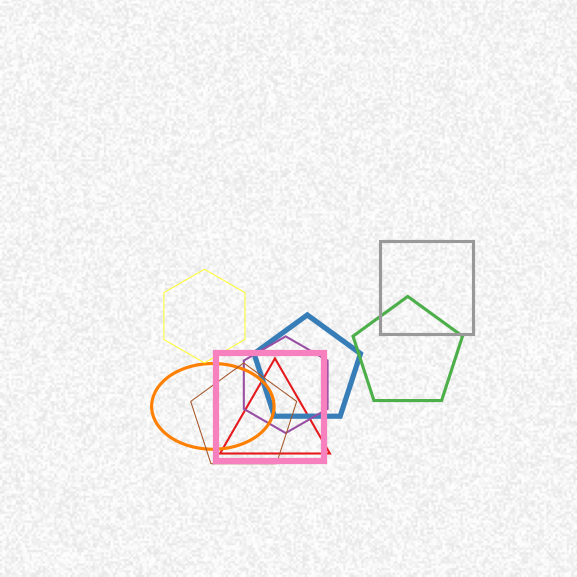[{"shape": "triangle", "thickness": 1, "radius": 0.55, "center": [0.476, 0.269]}, {"shape": "pentagon", "thickness": 2.5, "radius": 0.48, "center": [0.532, 0.357]}, {"shape": "pentagon", "thickness": 1.5, "radius": 0.5, "center": [0.706, 0.386]}, {"shape": "hexagon", "thickness": 1, "radius": 0.42, "center": [0.495, 0.333]}, {"shape": "oval", "thickness": 1.5, "radius": 0.53, "center": [0.369, 0.295]}, {"shape": "hexagon", "thickness": 0.5, "radius": 0.41, "center": [0.354, 0.452]}, {"shape": "pentagon", "thickness": 0.5, "radius": 0.48, "center": [0.422, 0.274]}, {"shape": "square", "thickness": 3, "radius": 0.47, "center": [0.467, 0.295]}, {"shape": "square", "thickness": 1.5, "radius": 0.4, "center": [0.738, 0.501]}]